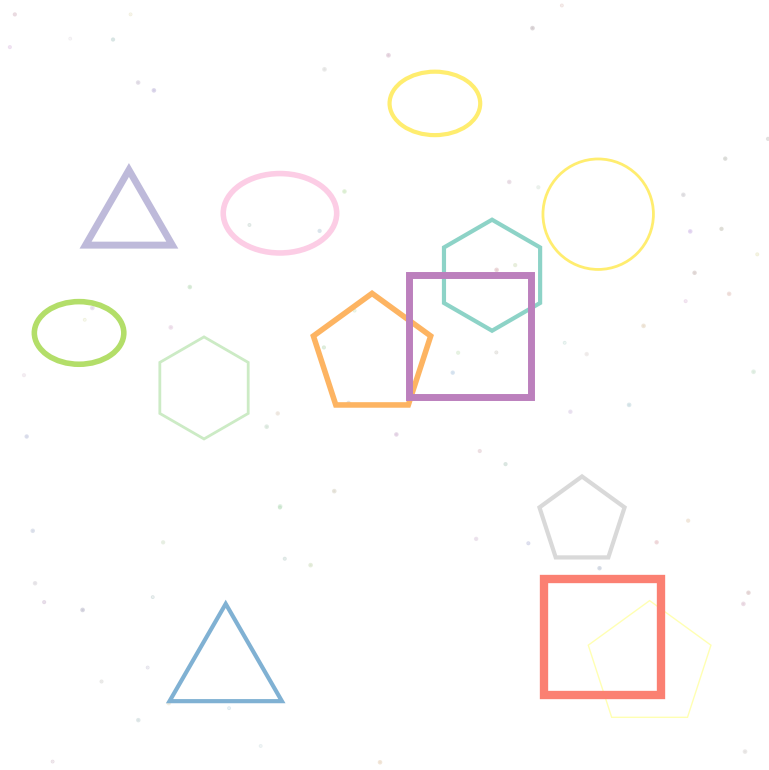[{"shape": "hexagon", "thickness": 1.5, "radius": 0.36, "center": [0.639, 0.643]}, {"shape": "pentagon", "thickness": 0.5, "radius": 0.42, "center": [0.844, 0.136]}, {"shape": "triangle", "thickness": 2.5, "radius": 0.33, "center": [0.167, 0.714]}, {"shape": "square", "thickness": 3, "radius": 0.38, "center": [0.782, 0.173]}, {"shape": "triangle", "thickness": 1.5, "radius": 0.42, "center": [0.293, 0.132]}, {"shape": "pentagon", "thickness": 2, "radius": 0.4, "center": [0.483, 0.539]}, {"shape": "oval", "thickness": 2, "radius": 0.29, "center": [0.103, 0.568]}, {"shape": "oval", "thickness": 2, "radius": 0.37, "center": [0.364, 0.723]}, {"shape": "pentagon", "thickness": 1.5, "radius": 0.29, "center": [0.756, 0.323]}, {"shape": "square", "thickness": 2.5, "radius": 0.39, "center": [0.61, 0.564]}, {"shape": "hexagon", "thickness": 1, "radius": 0.33, "center": [0.265, 0.496]}, {"shape": "circle", "thickness": 1, "radius": 0.36, "center": [0.777, 0.722]}, {"shape": "oval", "thickness": 1.5, "radius": 0.29, "center": [0.565, 0.866]}]